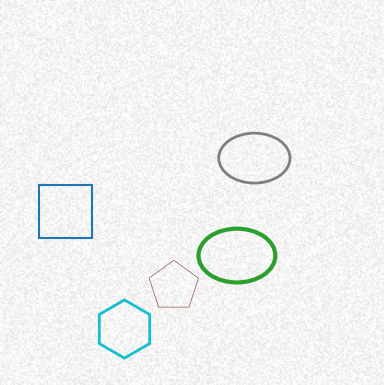[{"shape": "square", "thickness": 1.5, "radius": 0.34, "center": [0.171, 0.452]}, {"shape": "oval", "thickness": 3, "radius": 0.5, "center": [0.615, 0.336]}, {"shape": "pentagon", "thickness": 0.5, "radius": 0.34, "center": [0.451, 0.257]}, {"shape": "oval", "thickness": 2, "radius": 0.46, "center": [0.661, 0.589]}, {"shape": "hexagon", "thickness": 2, "radius": 0.38, "center": [0.323, 0.145]}]